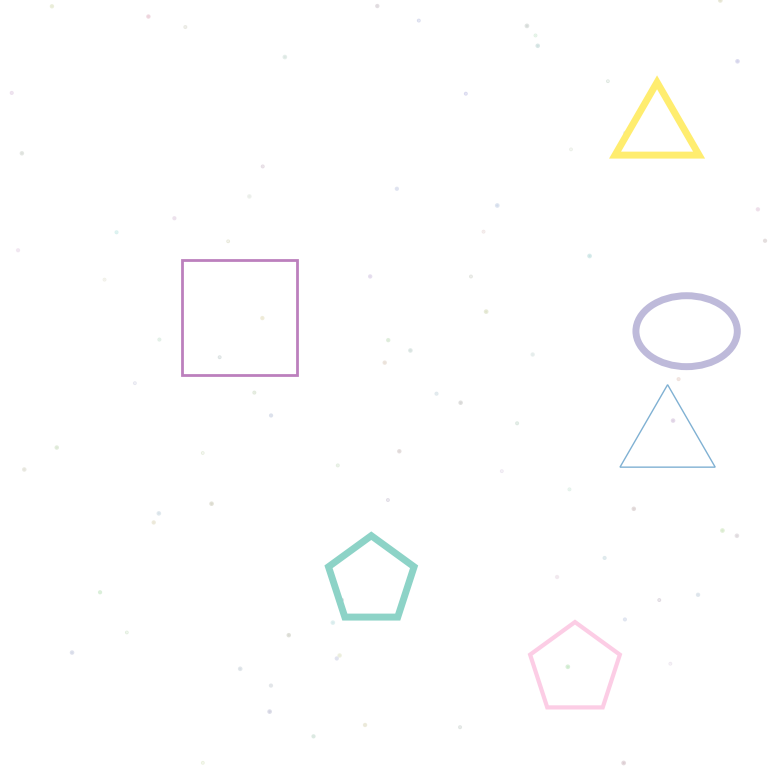[{"shape": "pentagon", "thickness": 2.5, "radius": 0.29, "center": [0.482, 0.246]}, {"shape": "oval", "thickness": 2.5, "radius": 0.33, "center": [0.892, 0.57]}, {"shape": "triangle", "thickness": 0.5, "radius": 0.36, "center": [0.867, 0.429]}, {"shape": "pentagon", "thickness": 1.5, "radius": 0.31, "center": [0.747, 0.131]}, {"shape": "square", "thickness": 1, "radius": 0.37, "center": [0.311, 0.588]}, {"shape": "triangle", "thickness": 2.5, "radius": 0.32, "center": [0.853, 0.83]}]